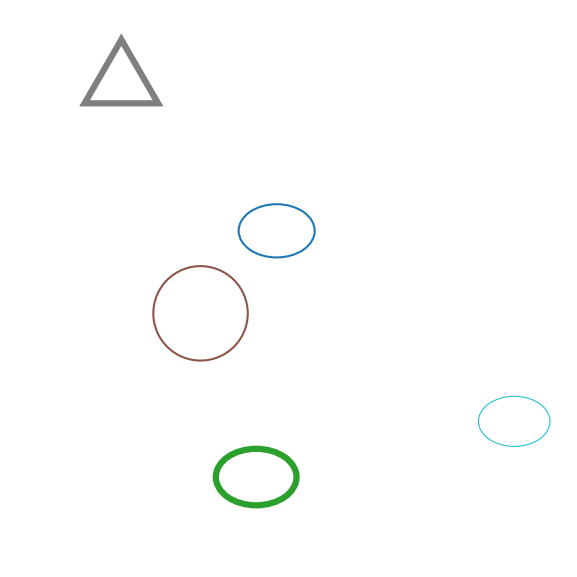[{"shape": "oval", "thickness": 1, "radius": 0.33, "center": [0.479, 0.599]}, {"shape": "oval", "thickness": 3, "radius": 0.35, "center": [0.444, 0.173]}, {"shape": "circle", "thickness": 1, "radius": 0.41, "center": [0.347, 0.457]}, {"shape": "triangle", "thickness": 3, "radius": 0.37, "center": [0.21, 0.857]}, {"shape": "oval", "thickness": 0.5, "radius": 0.31, "center": [0.89, 0.27]}]